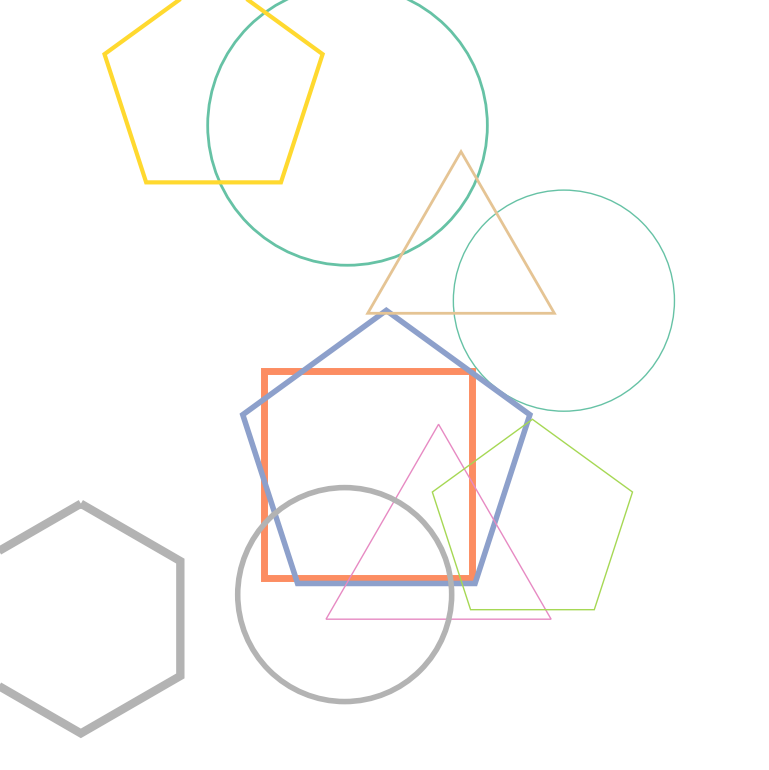[{"shape": "circle", "thickness": 0.5, "radius": 0.72, "center": [0.732, 0.61]}, {"shape": "circle", "thickness": 1, "radius": 0.91, "center": [0.451, 0.837]}, {"shape": "square", "thickness": 2.5, "radius": 0.67, "center": [0.478, 0.384]}, {"shape": "pentagon", "thickness": 2, "radius": 0.98, "center": [0.502, 0.401]}, {"shape": "triangle", "thickness": 0.5, "radius": 0.84, "center": [0.57, 0.28]}, {"shape": "pentagon", "thickness": 0.5, "radius": 0.68, "center": [0.691, 0.319]}, {"shape": "pentagon", "thickness": 1.5, "radius": 0.74, "center": [0.277, 0.884]}, {"shape": "triangle", "thickness": 1, "radius": 0.7, "center": [0.599, 0.663]}, {"shape": "circle", "thickness": 2, "radius": 0.69, "center": [0.448, 0.228]}, {"shape": "hexagon", "thickness": 3, "radius": 0.75, "center": [0.105, 0.197]}]